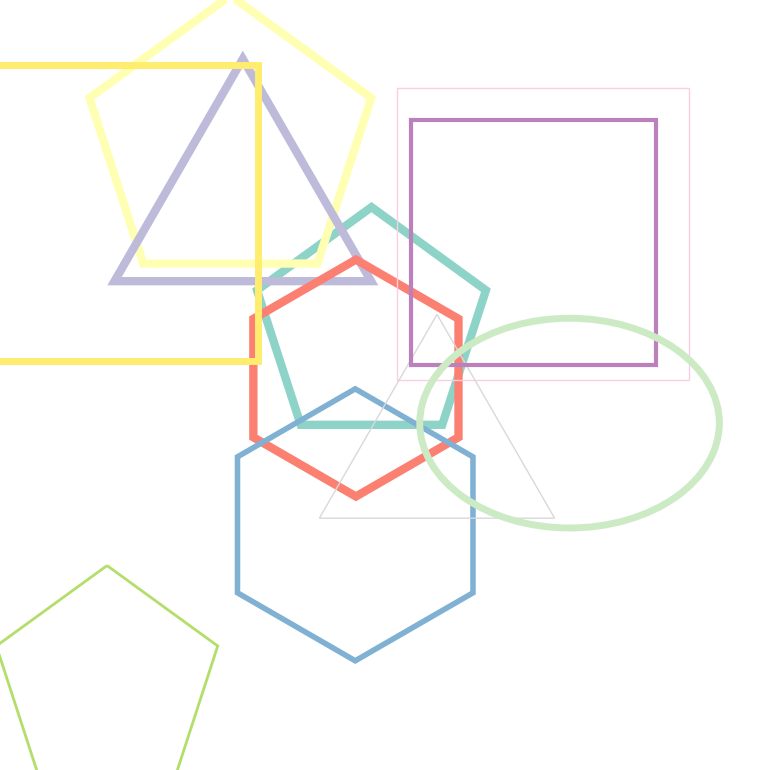[{"shape": "pentagon", "thickness": 3, "radius": 0.78, "center": [0.482, 0.575]}, {"shape": "pentagon", "thickness": 3, "radius": 0.96, "center": [0.299, 0.813]}, {"shape": "triangle", "thickness": 3, "radius": 0.96, "center": [0.315, 0.731]}, {"shape": "hexagon", "thickness": 3, "radius": 0.77, "center": [0.462, 0.509]}, {"shape": "hexagon", "thickness": 2, "radius": 0.88, "center": [0.461, 0.318]}, {"shape": "pentagon", "thickness": 1, "radius": 0.76, "center": [0.139, 0.114]}, {"shape": "square", "thickness": 0.5, "radius": 0.95, "center": [0.706, 0.697]}, {"shape": "triangle", "thickness": 0.5, "radius": 0.88, "center": [0.568, 0.415]}, {"shape": "square", "thickness": 1.5, "radius": 0.8, "center": [0.692, 0.686]}, {"shape": "oval", "thickness": 2.5, "radius": 0.97, "center": [0.74, 0.451]}, {"shape": "square", "thickness": 2.5, "radius": 0.96, "center": [0.143, 0.723]}]